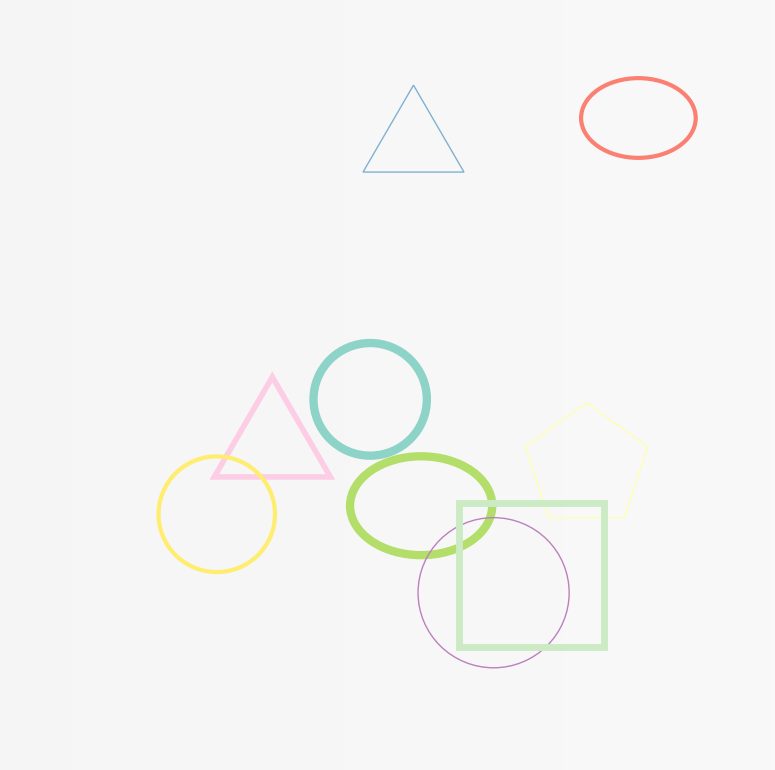[{"shape": "circle", "thickness": 3, "radius": 0.37, "center": [0.478, 0.481]}, {"shape": "pentagon", "thickness": 0.5, "radius": 0.41, "center": [0.757, 0.394]}, {"shape": "oval", "thickness": 1.5, "radius": 0.37, "center": [0.824, 0.847]}, {"shape": "triangle", "thickness": 0.5, "radius": 0.38, "center": [0.534, 0.814]}, {"shape": "oval", "thickness": 3, "radius": 0.46, "center": [0.543, 0.343]}, {"shape": "triangle", "thickness": 2, "radius": 0.43, "center": [0.351, 0.424]}, {"shape": "circle", "thickness": 0.5, "radius": 0.49, "center": [0.637, 0.23]}, {"shape": "square", "thickness": 2.5, "radius": 0.47, "center": [0.686, 0.253]}, {"shape": "circle", "thickness": 1.5, "radius": 0.38, "center": [0.28, 0.332]}]